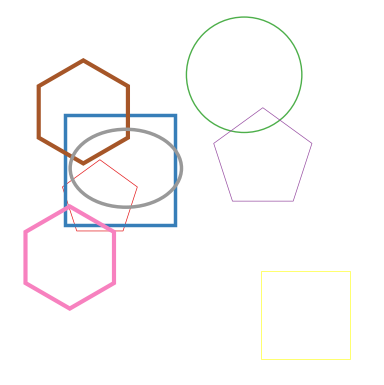[{"shape": "pentagon", "thickness": 0.5, "radius": 0.51, "center": [0.259, 0.483]}, {"shape": "square", "thickness": 2.5, "radius": 0.72, "center": [0.312, 0.559]}, {"shape": "circle", "thickness": 1, "radius": 0.75, "center": [0.634, 0.806]}, {"shape": "pentagon", "thickness": 0.5, "radius": 0.67, "center": [0.683, 0.586]}, {"shape": "square", "thickness": 0.5, "radius": 0.58, "center": [0.794, 0.182]}, {"shape": "hexagon", "thickness": 3, "radius": 0.67, "center": [0.216, 0.709]}, {"shape": "hexagon", "thickness": 3, "radius": 0.66, "center": [0.181, 0.331]}, {"shape": "oval", "thickness": 2.5, "radius": 0.72, "center": [0.327, 0.563]}]